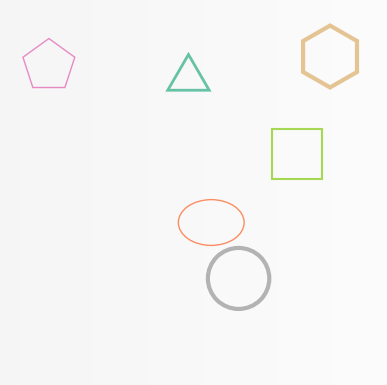[{"shape": "triangle", "thickness": 2, "radius": 0.31, "center": [0.486, 0.797]}, {"shape": "oval", "thickness": 1, "radius": 0.42, "center": [0.545, 0.422]}, {"shape": "pentagon", "thickness": 1, "radius": 0.35, "center": [0.126, 0.83]}, {"shape": "square", "thickness": 1.5, "radius": 0.32, "center": [0.766, 0.6]}, {"shape": "hexagon", "thickness": 3, "radius": 0.4, "center": [0.852, 0.853]}, {"shape": "circle", "thickness": 3, "radius": 0.4, "center": [0.616, 0.277]}]